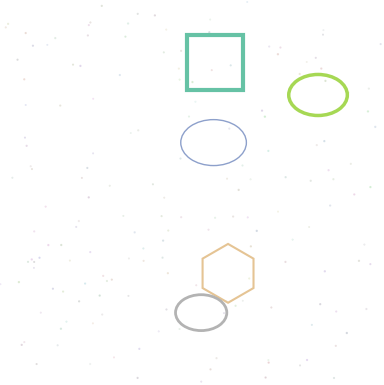[{"shape": "square", "thickness": 3, "radius": 0.36, "center": [0.558, 0.838]}, {"shape": "oval", "thickness": 1, "radius": 0.43, "center": [0.555, 0.63]}, {"shape": "oval", "thickness": 2.5, "radius": 0.38, "center": [0.826, 0.753]}, {"shape": "hexagon", "thickness": 1.5, "radius": 0.38, "center": [0.592, 0.29]}, {"shape": "oval", "thickness": 2, "radius": 0.33, "center": [0.523, 0.188]}]